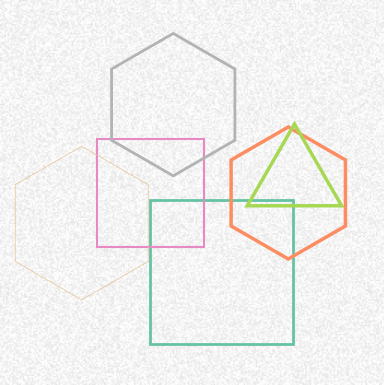[{"shape": "square", "thickness": 2, "radius": 0.93, "center": [0.576, 0.293]}, {"shape": "hexagon", "thickness": 2.5, "radius": 0.86, "center": [0.749, 0.499]}, {"shape": "square", "thickness": 1.5, "radius": 0.7, "center": [0.391, 0.499]}, {"shape": "triangle", "thickness": 2.5, "radius": 0.71, "center": [0.765, 0.536]}, {"shape": "hexagon", "thickness": 0.5, "radius": 1.0, "center": [0.212, 0.421]}, {"shape": "hexagon", "thickness": 2, "radius": 0.92, "center": [0.45, 0.728]}]